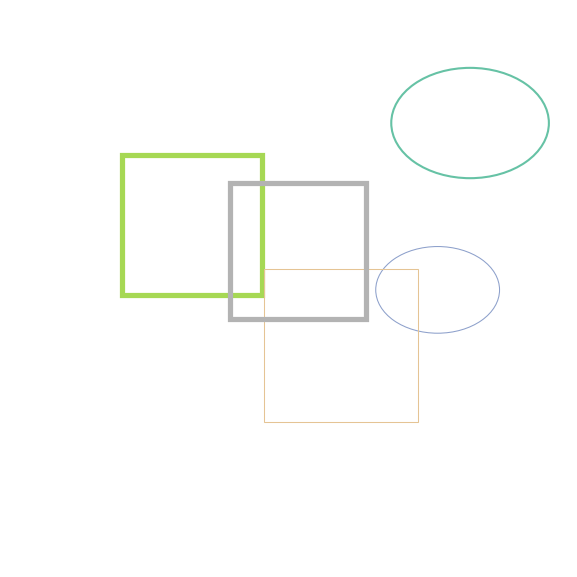[{"shape": "oval", "thickness": 1, "radius": 0.68, "center": [0.814, 0.786]}, {"shape": "oval", "thickness": 0.5, "radius": 0.54, "center": [0.758, 0.497]}, {"shape": "square", "thickness": 2.5, "radius": 0.61, "center": [0.333, 0.61]}, {"shape": "square", "thickness": 0.5, "radius": 0.66, "center": [0.59, 0.401]}, {"shape": "square", "thickness": 2.5, "radius": 0.59, "center": [0.515, 0.565]}]